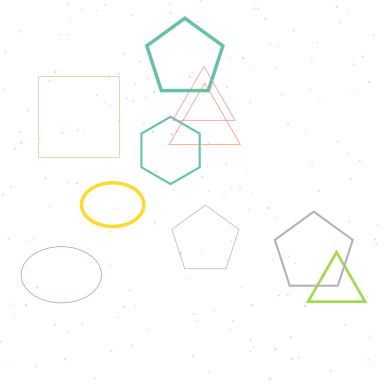[{"shape": "pentagon", "thickness": 2.5, "radius": 0.52, "center": [0.48, 0.849]}, {"shape": "hexagon", "thickness": 1.5, "radius": 0.44, "center": [0.443, 0.609]}, {"shape": "triangle", "thickness": 0.5, "radius": 0.54, "center": [0.532, 0.678]}, {"shape": "oval", "thickness": 0.5, "radius": 0.52, "center": [0.159, 0.286]}, {"shape": "triangle", "thickness": 0.5, "radius": 0.47, "center": [0.53, 0.734]}, {"shape": "triangle", "thickness": 2, "radius": 0.43, "center": [0.874, 0.259]}, {"shape": "oval", "thickness": 2.5, "radius": 0.41, "center": [0.293, 0.468]}, {"shape": "square", "thickness": 0.5, "radius": 0.53, "center": [0.205, 0.698]}, {"shape": "pentagon", "thickness": 0.5, "radius": 0.46, "center": [0.533, 0.376]}, {"shape": "pentagon", "thickness": 1.5, "radius": 0.53, "center": [0.815, 0.344]}]